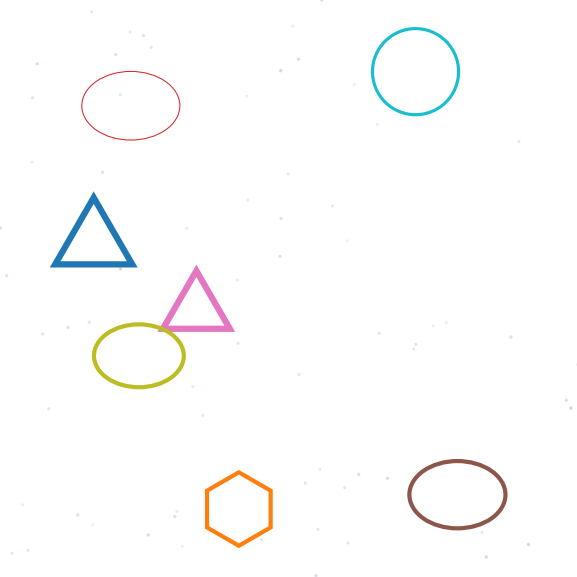[{"shape": "triangle", "thickness": 3, "radius": 0.39, "center": [0.162, 0.58]}, {"shape": "hexagon", "thickness": 2, "radius": 0.32, "center": [0.414, 0.118]}, {"shape": "oval", "thickness": 0.5, "radius": 0.42, "center": [0.227, 0.816]}, {"shape": "oval", "thickness": 2, "radius": 0.42, "center": [0.792, 0.143]}, {"shape": "triangle", "thickness": 3, "radius": 0.33, "center": [0.34, 0.463]}, {"shape": "oval", "thickness": 2, "radius": 0.39, "center": [0.24, 0.383]}, {"shape": "circle", "thickness": 1.5, "radius": 0.37, "center": [0.72, 0.875]}]